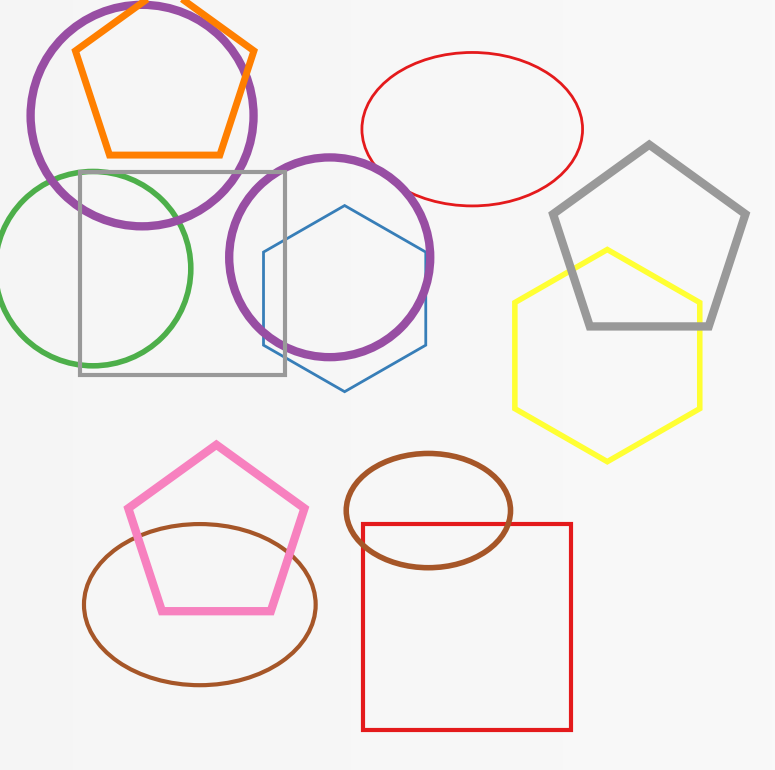[{"shape": "square", "thickness": 1.5, "radius": 0.67, "center": [0.603, 0.186]}, {"shape": "oval", "thickness": 1, "radius": 0.71, "center": [0.609, 0.832]}, {"shape": "hexagon", "thickness": 1, "radius": 0.6, "center": [0.445, 0.612]}, {"shape": "circle", "thickness": 2, "radius": 0.63, "center": [0.12, 0.651]}, {"shape": "circle", "thickness": 3, "radius": 0.72, "center": [0.183, 0.85]}, {"shape": "circle", "thickness": 3, "radius": 0.65, "center": [0.425, 0.666]}, {"shape": "pentagon", "thickness": 2.5, "radius": 0.61, "center": [0.212, 0.897]}, {"shape": "hexagon", "thickness": 2, "radius": 0.69, "center": [0.784, 0.538]}, {"shape": "oval", "thickness": 1.5, "radius": 0.75, "center": [0.258, 0.215]}, {"shape": "oval", "thickness": 2, "radius": 0.53, "center": [0.553, 0.337]}, {"shape": "pentagon", "thickness": 3, "radius": 0.6, "center": [0.279, 0.303]}, {"shape": "pentagon", "thickness": 3, "radius": 0.65, "center": [0.838, 0.682]}, {"shape": "square", "thickness": 1.5, "radius": 0.66, "center": [0.236, 0.645]}]